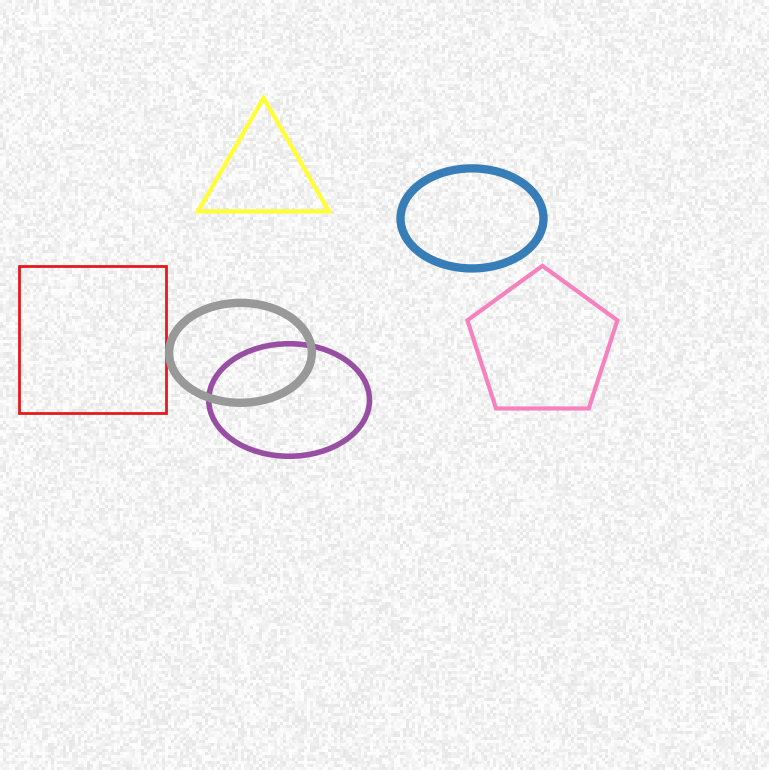[{"shape": "square", "thickness": 1, "radius": 0.48, "center": [0.12, 0.559]}, {"shape": "oval", "thickness": 3, "radius": 0.46, "center": [0.613, 0.716]}, {"shape": "oval", "thickness": 2, "radius": 0.52, "center": [0.375, 0.481]}, {"shape": "triangle", "thickness": 1.5, "radius": 0.49, "center": [0.342, 0.775]}, {"shape": "pentagon", "thickness": 1.5, "radius": 0.51, "center": [0.704, 0.552]}, {"shape": "oval", "thickness": 3, "radius": 0.46, "center": [0.312, 0.542]}]